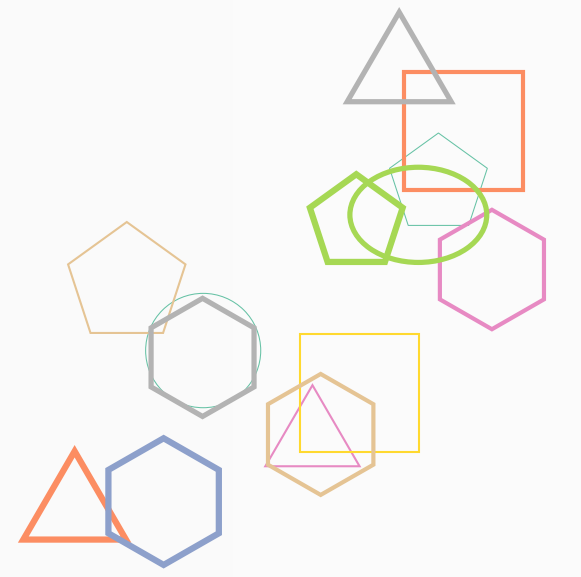[{"shape": "circle", "thickness": 0.5, "radius": 0.5, "center": [0.35, 0.392]}, {"shape": "pentagon", "thickness": 0.5, "radius": 0.44, "center": [0.754, 0.68]}, {"shape": "triangle", "thickness": 3, "radius": 0.51, "center": [0.128, 0.116]}, {"shape": "square", "thickness": 2, "radius": 0.51, "center": [0.798, 0.772]}, {"shape": "hexagon", "thickness": 3, "radius": 0.55, "center": [0.282, 0.131]}, {"shape": "triangle", "thickness": 1, "radius": 0.47, "center": [0.538, 0.239]}, {"shape": "hexagon", "thickness": 2, "radius": 0.52, "center": [0.846, 0.532]}, {"shape": "oval", "thickness": 2.5, "radius": 0.59, "center": [0.72, 0.627]}, {"shape": "pentagon", "thickness": 3, "radius": 0.42, "center": [0.613, 0.613]}, {"shape": "square", "thickness": 1, "radius": 0.51, "center": [0.619, 0.319]}, {"shape": "pentagon", "thickness": 1, "radius": 0.53, "center": [0.218, 0.508]}, {"shape": "hexagon", "thickness": 2, "radius": 0.52, "center": [0.552, 0.247]}, {"shape": "triangle", "thickness": 2.5, "radius": 0.52, "center": [0.687, 0.875]}, {"shape": "hexagon", "thickness": 2.5, "radius": 0.51, "center": [0.348, 0.38]}]